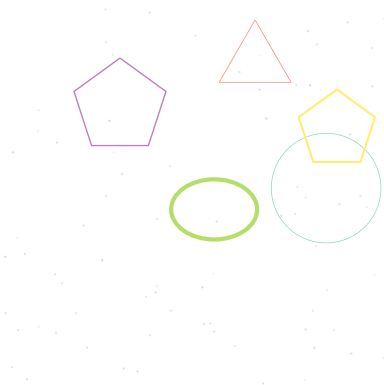[{"shape": "circle", "thickness": 0.5, "radius": 0.71, "center": [0.847, 0.511]}, {"shape": "triangle", "thickness": 0.5, "radius": 0.54, "center": [0.663, 0.84]}, {"shape": "oval", "thickness": 3, "radius": 0.56, "center": [0.556, 0.456]}, {"shape": "pentagon", "thickness": 1, "radius": 0.63, "center": [0.312, 0.724]}, {"shape": "pentagon", "thickness": 1.5, "radius": 0.52, "center": [0.875, 0.663]}]